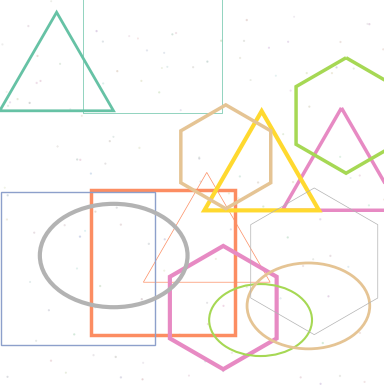[{"shape": "triangle", "thickness": 2, "radius": 0.85, "center": [0.147, 0.798]}, {"shape": "square", "thickness": 0.5, "radius": 0.9, "center": [0.397, 0.887]}, {"shape": "triangle", "thickness": 0.5, "radius": 0.95, "center": [0.537, 0.362]}, {"shape": "square", "thickness": 2.5, "radius": 0.94, "center": [0.424, 0.319]}, {"shape": "square", "thickness": 1, "radius": 1.0, "center": [0.203, 0.302]}, {"shape": "triangle", "thickness": 2.5, "radius": 0.89, "center": [0.887, 0.542]}, {"shape": "hexagon", "thickness": 3, "radius": 0.8, "center": [0.58, 0.201]}, {"shape": "oval", "thickness": 1.5, "radius": 0.67, "center": [0.677, 0.169]}, {"shape": "hexagon", "thickness": 2.5, "radius": 0.75, "center": [0.899, 0.7]}, {"shape": "triangle", "thickness": 3, "radius": 0.86, "center": [0.68, 0.54]}, {"shape": "oval", "thickness": 2, "radius": 0.8, "center": [0.801, 0.205]}, {"shape": "hexagon", "thickness": 2.5, "radius": 0.67, "center": [0.586, 0.593]}, {"shape": "hexagon", "thickness": 0.5, "radius": 0.95, "center": [0.816, 0.321]}, {"shape": "oval", "thickness": 3, "radius": 0.96, "center": [0.295, 0.336]}]